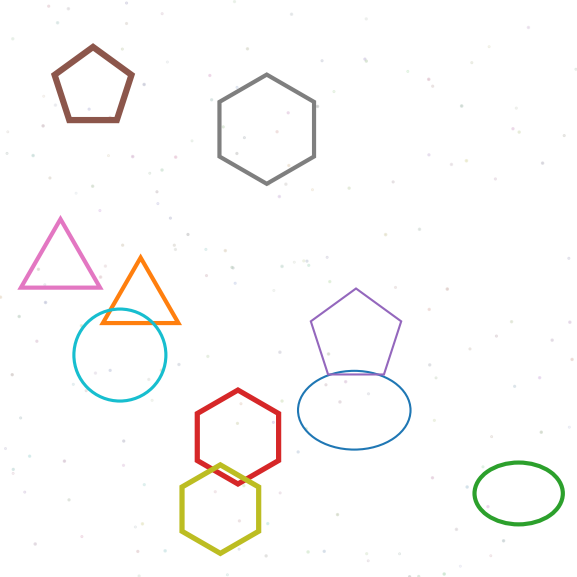[{"shape": "oval", "thickness": 1, "radius": 0.49, "center": [0.613, 0.289]}, {"shape": "triangle", "thickness": 2, "radius": 0.38, "center": [0.244, 0.477]}, {"shape": "oval", "thickness": 2, "radius": 0.38, "center": [0.898, 0.145]}, {"shape": "hexagon", "thickness": 2.5, "radius": 0.41, "center": [0.412, 0.242]}, {"shape": "pentagon", "thickness": 1, "radius": 0.41, "center": [0.616, 0.417]}, {"shape": "pentagon", "thickness": 3, "radius": 0.35, "center": [0.161, 0.848]}, {"shape": "triangle", "thickness": 2, "radius": 0.4, "center": [0.105, 0.541]}, {"shape": "hexagon", "thickness": 2, "radius": 0.47, "center": [0.462, 0.775]}, {"shape": "hexagon", "thickness": 2.5, "radius": 0.38, "center": [0.382, 0.118]}, {"shape": "circle", "thickness": 1.5, "radius": 0.4, "center": [0.208, 0.384]}]